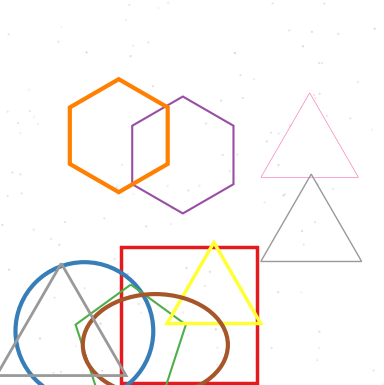[{"shape": "square", "thickness": 2.5, "radius": 0.89, "center": [0.491, 0.182]}, {"shape": "circle", "thickness": 3, "radius": 0.89, "center": [0.219, 0.14]}, {"shape": "pentagon", "thickness": 1.5, "radius": 0.75, "center": [0.34, 0.11]}, {"shape": "hexagon", "thickness": 1.5, "radius": 0.76, "center": [0.475, 0.597]}, {"shape": "hexagon", "thickness": 3, "radius": 0.73, "center": [0.308, 0.648]}, {"shape": "triangle", "thickness": 2.5, "radius": 0.7, "center": [0.556, 0.23]}, {"shape": "oval", "thickness": 3, "radius": 0.94, "center": [0.403, 0.104]}, {"shape": "triangle", "thickness": 0.5, "radius": 0.73, "center": [0.804, 0.612]}, {"shape": "triangle", "thickness": 2, "radius": 0.97, "center": [0.159, 0.122]}, {"shape": "triangle", "thickness": 1, "radius": 0.76, "center": [0.808, 0.396]}]